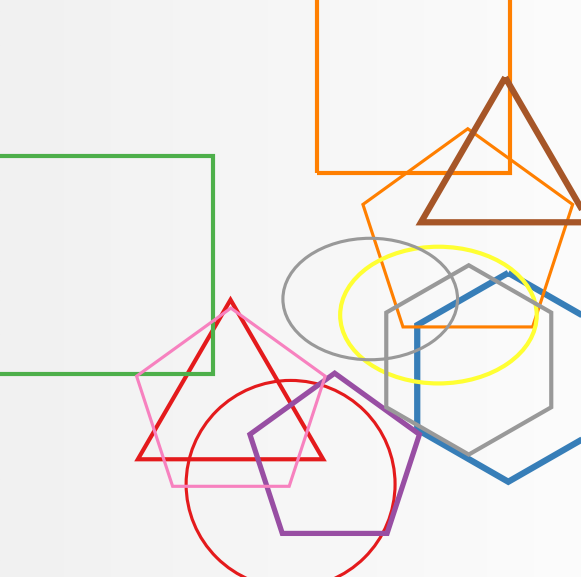[{"shape": "circle", "thickness": 1.5, "radius": 0.9, "center": [0.5, 0.161]}, {"shape": "triangle", "thickness": 2, "radius": 0.92, "center": [0.397, 0.296]}, {"shape": "hexagon", "thickness": 3, "radius": 0.9, "center": [0.874, 0.346]}, {"shape": "square", "thickness": 2, "radius": 0.94, "center": [0.178, 0.541]}, {"shape": "pentagon", "thickness": 2.5, "radius": 0.77, "center": [0.576, 0.2]}, {"shape": "square", "thickness": 2, "radius": 0.83, "center": [0.712, 0.865]}, {"shape": "pentagon", "thickness": 1.5, "radius": 0.95, "center": [0.805, 0.586]}, {"shape": "oval", "thickness": 2, "radius": 0.85, "center": [0.754, 0.454]}, {"shape": "triangle", "thickness": 3, "radius": 0.84, "center": [0.869, 0.698]}, {"shape": "pentagon", "thickness": 1.5, "radius": 0.85, "center": [0.397, 0.295]}, {"shape": "oval", "thickness": 1.5, "radius": 0.75, "center": [0.637, 0.481]}, {"shape": "hexagon", "thickness": 2, "radius": 0.82, "center": [0.806, 0.376]}]